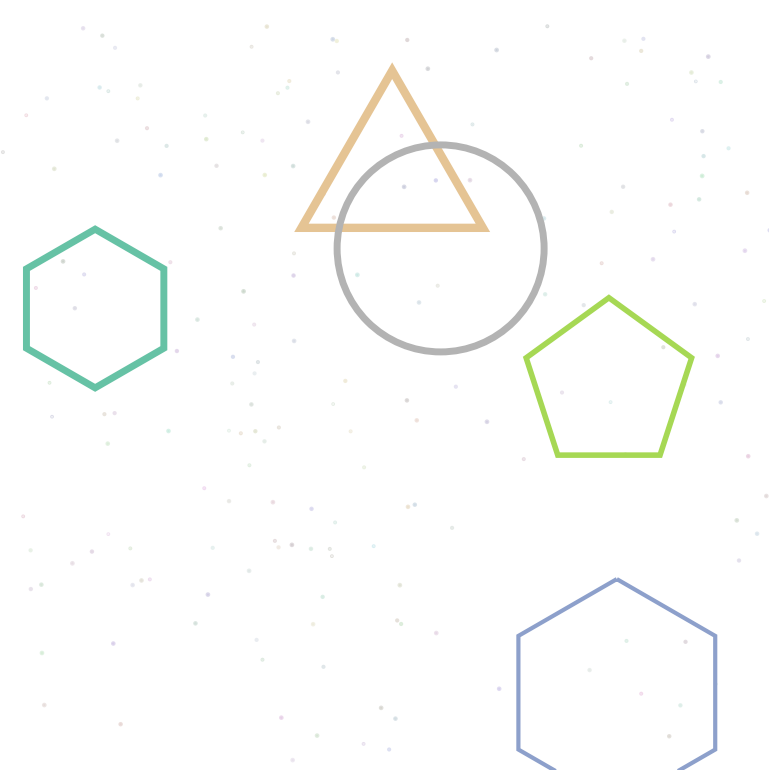[{"shape": "hexagon", "thickness": 2.5, "radius": 0.52, "center": [0.124, 0.599]}, {"shape": "hexagon", "thickness": 1.5, "radius": 0.74, "center": [0.801, 0.1]}, {"shape": "pentagon", "thickness": 2, "radius": 0.56, "center": [0.791, 0.5]}, {"shape": "triangle", "thickness": 3, "radius": 0.68, "center": [0.509, 0.772]}, {"shape": "circle", "thickness": 2.5, "radius": 0.67, "center": [0.572, 0.677]}]